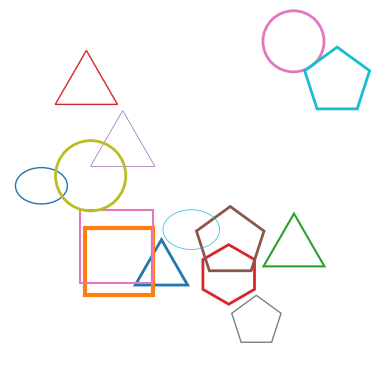[{"shape": "triangle", "thickness": 2, "radius": 0.39, "center": [0.419, 0.299]}, {"shape": "oval", "thickness": 1, "radius": 0.34, "center": [0.108, 0.517]}, {"shape": "square", "thickness": 3, "radius": 0.44, "center": [0.309, 0.321]}, {"shape": "triangle", "thickness": 1.5, "radius": 0.46, "center": [0.764, 0.354]}, {"shape": "hexagon", "thickness": 2, "radius": 0.39, "center": [0.594, 0.287]}, {"shape": "triangle", "thickness": 1, "radius": 0.47, "center": [0.224, 0.776]}, {"shape": "triangle", "thickness": 0.5, "radius": 0.48, "center": [0.319, 0.616]}, {"shape": "pentagon", "thickness": 2, "radius": 0.46, "center": [0.598, 0.371]}, {"shape": "square", "thickness": 1.5, "radius": 0.47, "center": [0.303, 0.36]}, {"shape": "circle", "thickness": 2, "radius": 0.4, "center": [0.762, 0.893]}, {"shape": "pentagon", "thickness": 1, "radius": 0.34, "center": [0.666, 0.165]}, {"shape": "circle", "thickness": 2, "radius": 0.46, "center": [0.235, 0.543]}, {"shape": "oval", "thickness": 0.5, "radius": 0.37, "center": [0.497, 0.404]}, {"shape": "pentagon", "thickness": 2, "radius": 0.44, "center": [0.876, 0.789]}]